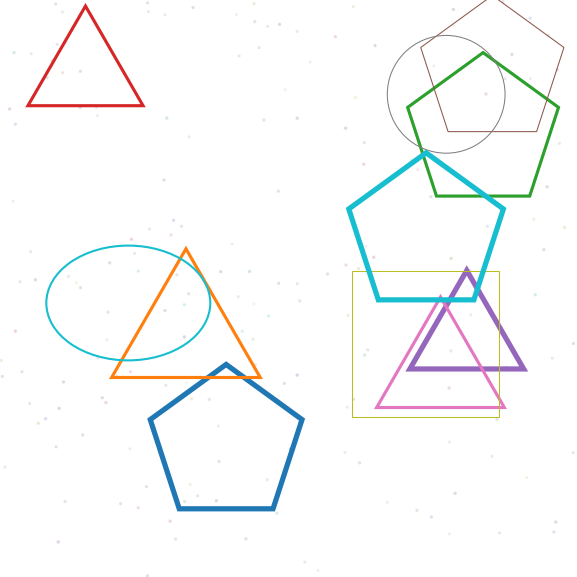[{"shape": "pentagon", "thickness": 2.5, "radius": 0.69, "center": [0.392, 0.23]}, {"shape": "triangle", "thickness": 1.5, "radius": 0.74, "center": [0.322, 0.42]}, {"shape": "pentagon", "thickness": 1.5, "radius": 0.69, "center": [0.837, 0.771]}, {"shape": "triangle", "thickness": 1.5, "radius": 0.58, "center": [0.148, 0.874]}, {"shape": "triangle", "thickness": 2.5, "radius": 0.57, "center": [0.808, 0.417]}, {"shape": "pentagon", "thickness": 0.5, "radius": 0.65, "center": [0.853, 0.877]}, {"shape": "triangle", "thickness": 1.5, "radius": 0.64, "center": [0.763, 0.357]}, {"shape": "circle", "thickness": 0.5, "radius": 0.51, "center": [0.773, 0.836]}, {"shape": "square", "thickness": 0.5, "radius": 0.63, "center": [0.736, 0.403]}, {"shape": "oval", "thickness": 1, "radius": 0.71, "center": [0.222, 0.474]}, {"shape": "pentagon", "thickness": 2.5, "radius": 0.7, "center": [0.738, 0.594]}]